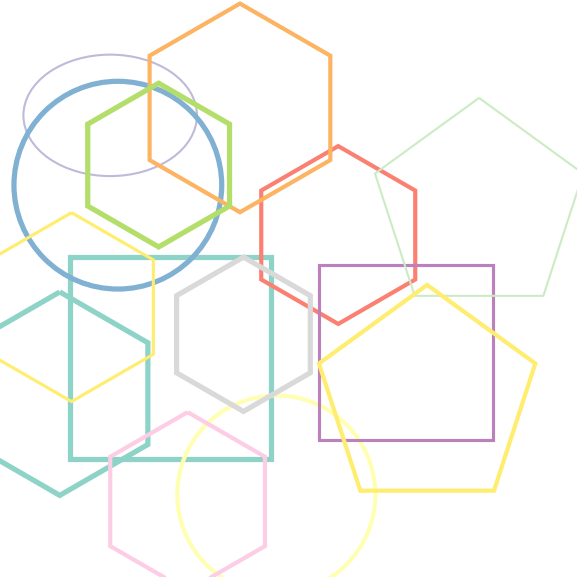[{"shape": "square", "thickness": 2.5, "radius": 0.87, "center": [0.296, 0.379]}, {"shape": "hexagon", "thickness": 2.5, "radius": 0.88, "center": [0.103, 0.317]}, {"shape": "circle", "thickness": 2, "radius": 0.86, "center": [0.479, 0.143]}, {"shape": "oval", "thickness": 1, "radius": 0.75, "center": [0.191, 0.799]}, {"shape": "hexagon", "thickness": 2, "radius": 0.77, "center": [0.586, 0.592]}, {"shape": "circle", "thickness": 2.5, "radius": 0.9, "center": [0.204, 0.678]}, {"shape": "hexagon", "thickness": 2, "radius": 0.9, "center": [0.416, 0.812]}, {"shape": "hexagon", "thickness": 2.5, "radius": 0.71, "center": [0.275, 0.713]}, {"shape": "hexagon", "thickness": 2, "radius": 0.77, "center": [0.325, 0.131]}, {"shape": "hexagon", "thickness": 2.5, "radius": 0.67, "center": [0.422, 0.42]}, {"shape": "square", "thickness": 1.5, "radius": 0.76, "center": [0.703, 0.389]}, {"shape": "pentagon", "thickness": 1, "radius": 0.95, "center": [0.83, 0.64]}, {"shape": "hexagon", "thickness": 1.5, "radius": 0.82, "center": [0.124, 0.467]}, {"shape": "pentagon", "thickness": 2, "radius": 0.98, "center": [0.74, 0.309]}]